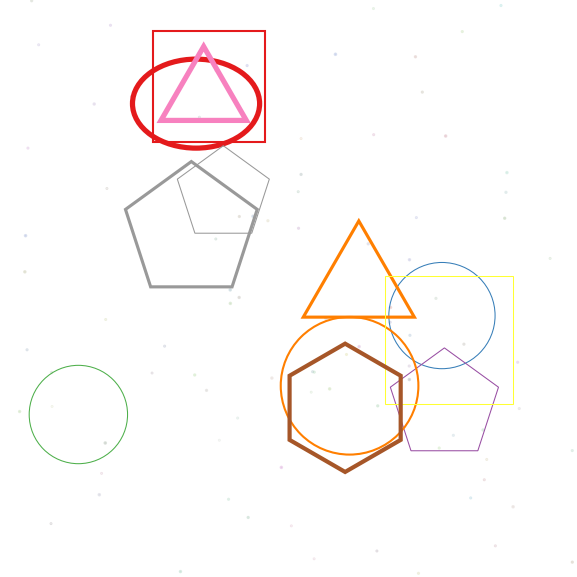[{"shape": "oval", "thickness": 2.5, "radius": 0.55, "center": [0.339, 0.82]}, {"shape": "square", "thickness": 1, "radius": 0.48, "center": [0.362, 0.849]}, {"shape": "circle", "thickness": 0.5, "radius": 0.46, "center": [0.765, 0.453]}, {"shape": "circle", "thickness": 0.5, "radius": 0.43, "center": [0.136, 0.281]}, {"shape": "pentagon", "thickness": 0.5, "radius": 0.49, "center": [0.77, 0.298]}, {"shape": "triangle", "thickness": 1.5, "radius": 0.56, "center": [0.621, 0.506]}, {"shape": "circle", "thickness": 1, "radius": 0.6, "center": [0.605, 0.331]}, {"shape": "square", "thickness": 0.5, "radius": 0.55, "center": [0.777, 0.411]}, {"shape": "hexagon", "thickness": 2, "radius": 0.56, "center": [0.598, 0.293]}, {"shape": "triangle", "thickness": 2.5, "radius": 0.43, "center": [0.353, 0.833]}, {"shape": "pentagon", "thickness": 0.5, "radius": 0.42, "center": [0.387, 0.663]}, {"shape": "pentagon", "thickness": 1.5, "radius": 0.6, "center": [0.331, 0.599]}]